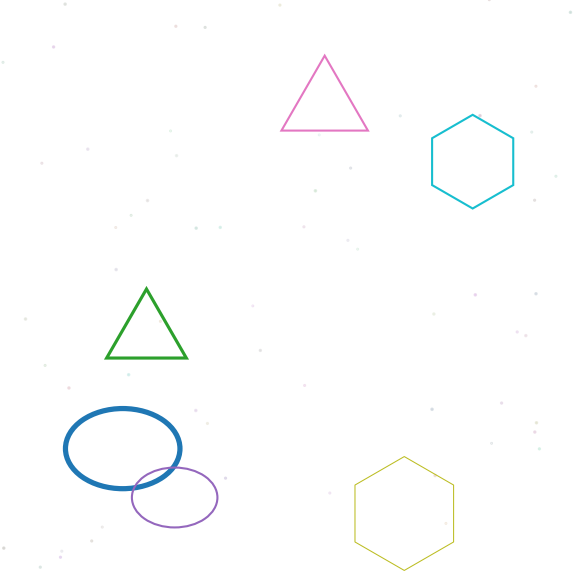[{"shape": "oval", "thickness": 2.5, "radius": 0.5, "center": [0.212, 0.222]}, {"shape": "triangle", "thickness": 1.5, "radius": 0.4, "center": [0.254, 0.419]}, {"shape": "oval", "thickness": 1, "radius": 0.37, "center": [0.302, 0.138]}, {"shape": "triangle", "thickness": 1, "radius": 0.43, "center": [0.562, 0.816]}, {"shape": "hexagon", "thickness": 0.5, "radius": 0.49, "center": [0.7, 0.11]}, {"shape": "hexagon", "thickness": 1, "radius": 0.41, "center": [0.818, 0.719]}]